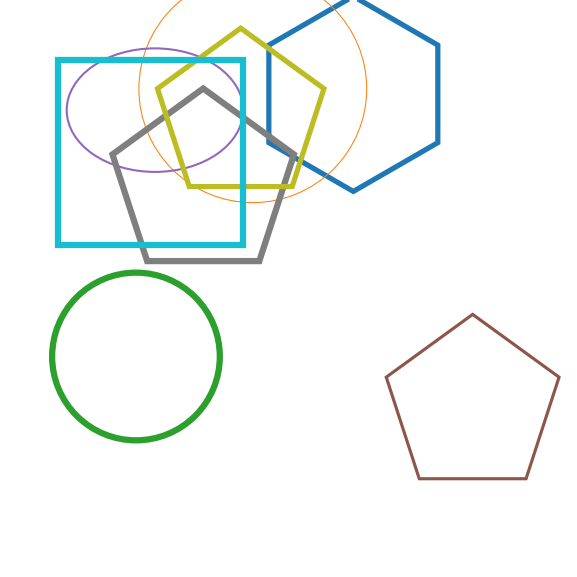[{"shape": "hexagon", "thickness": 2.5, "radius": 0.84, "center": [0.612, 0.837]}, {"shape": "circle", "thickness": 0.5, "radius": 0.99, "center": [0.438, 0.846]}, {"shape": "circle", "thickness": 3, "radius": 0.73, "center": [0.235, 0.382]}, {"shape": "oval", "thickness": 1, "radius": 0.76, "center": [0.268, 0.808]}, {"shape": "pentagon", "thickness": 1.5, "radius": 0.79, "center": [0.818, 0.297]}, {"shape": "pentagon", "thickness": 3, "radius": 0.83, "center": [0.352, 0.681]}, {"shape": "pentagon", "thickness": 2.5, "radius": 0.76, "center": [0.417, 0.799]}, {"shape": "square", "thickness": 3, "radius": 0.8, "center": [0.26, 0.735]}]